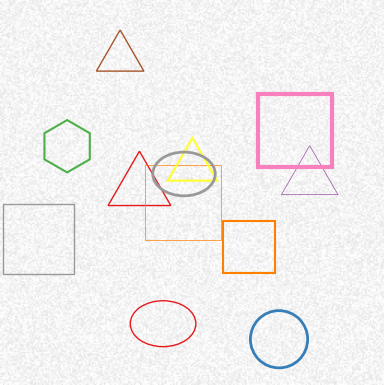[{"shape": "oval", "thickness": 1, "radius": 0.43, "center": [0.424, 0.159]}, {"shape": "triangle", "thickness": 1, "radius": 0.47, "center": [0.362, 0.513]}, {"shape": "circle", "thickness": 2, "radius": 0.37, "center": [0.725, 0.119]}, {"shape": "hexagon", "thickness": 1.5, "radius": 0.34, "center": [0.174, 0.62]}, {"shape": "triangle", "thickness": 0.5, "radius": 0.42, "center": [0.804, 0.537]}, {"shape": "square", "thickness": 0.5, "radius": 0.49, "center": [0.475, 0.473]}, {"shape": "square", "thickness": 1.5, "radius": 0.33, "center": [0.646, 0.358]}, {"shape": "triangle", "thickness": 1.5, "radius": 0.37, "center": [0.5, 0.568]}, {"shape": "triangle", "thickness": 1, "radius": 0.36, "center": [0.312, 0.851]}, {"shape": "square", "thickness": 3, "radius": 0.48, "center": [0.766, 0.661]}, {"shape": "square", "thickness": 1, "radius": 0.46, "center": [0.1, 0.379]}, {"shape": "oval", "thickness": 2, "radius": 0.41, "center": [0.478, 0.548]}]